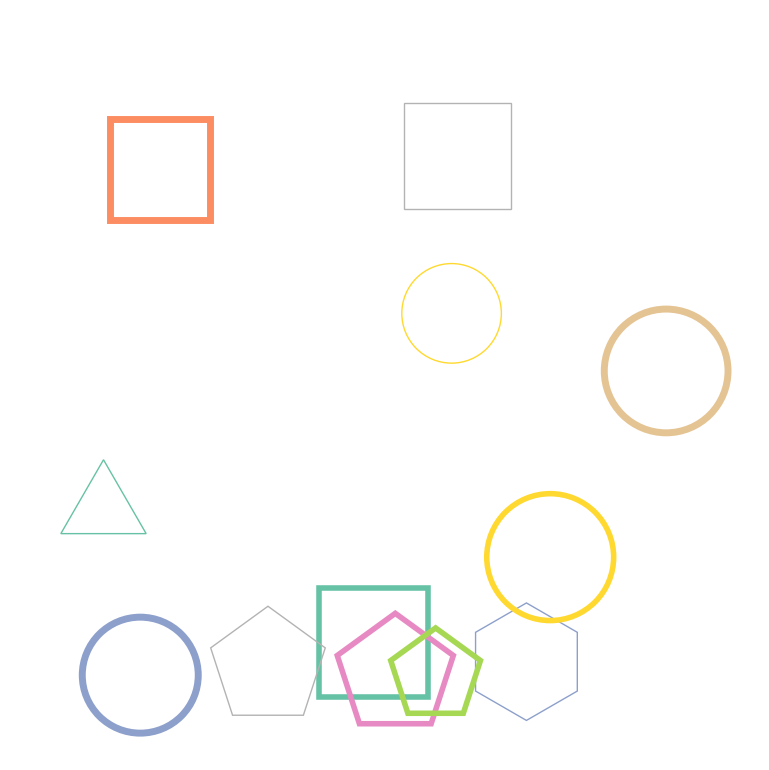[{"shape": "triangle", "thickness": 0.5, "radius": 0.32, "center": [0.134, 0.339]}, {"shape": "square", "thickness": 2, "radius": 0.36, "center": [0.485, 0.165]}, {"shape": "square", "thickness": 2.5, "radius": 0.33, "center": [0.208, 0.78]}, {"shape": "circle", "thickness": 2.5, "radius": 0.38, "center": [0.182, 0.123]}, {"shape": "hexagon", "thickness": 0.5, "radius": 0.38, "center": [0.684, 0.141]}, {"shape": "pentagon", "thickness": 2, "radius": 0.4, "center": [0.513, 0.124]}, {"shape": "pentagon", "thickness": 2, "radius": 0.31, "center": [0.566, 0.123]}, {"shape": "circle", "thickness": 0.5, "radius": 0.32, "center": [0.586, 0.593]}, {"shape": "circle", "thickness": 2, "radius": 0.41, "center": [0.715, 0.276]}, {"shape": "circle", "thickness": 2.5, "radius": 0.4, "center": [0.865, 0.518]}, {"shape": "square", "thickness": 0.5, "radius": 0.35, "center": [0.594, 0.798]}, {"shape": "pentagon", "thickness": 0.5, "radius": 0.39, "center": [0.348, 0.134]}]